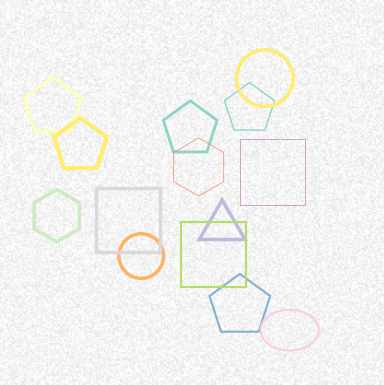[{"shape": "pentagon", "thickness": 1, "radius": 0.34, "center": [0.648, 0.717]}, {"shape": "pentagon", "thickness": 2, "radius": 0.37, "center": [0.494, 0.665]}, {"shape": "pentagon", "thickness": 2, "radius": 0.39, "center": [0.136, 0.722]}, {"shape": "triangle", "thickness": 2.5, "radius": 0.34, "center": [0.577, 0.412]}, {"shape": "hexagon", "thickness": 0.5, "radius": 0.38, "center": [0.516, 0.566]}, {"shape": "pentagon", "thickness": 1.5, "radius": 0.41, "center": [0.623, 0.206]}, {"shape": "circle", "thickness": 2.5, "radius": 0.29, "center": [0.367, 0.335]}, {"shape": "square", "thickness": 1.5, "radius": 0.42, "center": [0.555, 0.339]}, {"shape": "oval", "thickness": 1.5, "radius": 0.38, "center": [0.752, 0.143]}, {"shape": "square", "thickness": 2.5, "radius": 0.41, "center": [0.334, 0.428]}, {"shape": "square", "thickness": 0.5, "radius": 0.42, "center": [0.708, 0.553]}, {"shape": "hexagon", "thickness": 2.5, "radius": 0.34, "center": [0.147, 0.44]}, {"shape": "circle", "thickness": 2.5, "radius": 0.37, "center": [0.688, 0.797]}, {"shape": "pentagon", "thickness": 3, "radius": 0.36, "center": [0.209, 0.622]}]